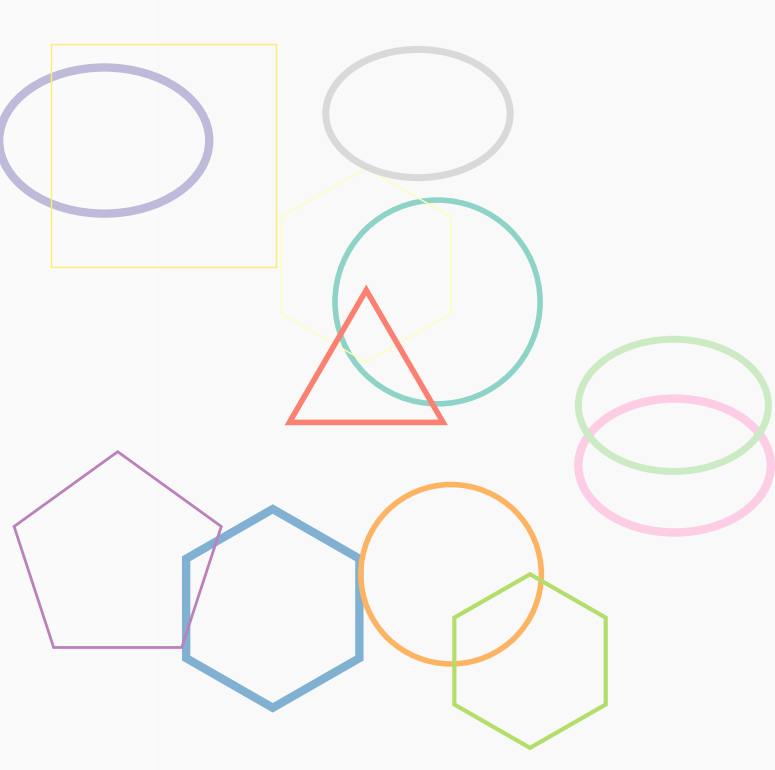[{"shape": "circle", "thickness": 2, "radius": 0.66, "center": [0.565, 0.608]}, {"shape": "hexagon", "thickness": 0.5, "radius": 0.63, "center": [0.472, 0.656]}, {"shape": "oval", "thickness": 3, "radius": 0.68, "center": [0.134, 0.817]}, {"shape": "triangle", "thickness": 2, "radius": 0.57, "center": [0.473, 0.509]}, {"shape": "hexagon", "thickness": 3, "radius": 0.65, "center": [0.352, 0.21]}, {"shape": "circle", "thickness": 2, "radius": 0.58, "center": [0.582, 0.254]}, {"shape": "hexagon", "thickness": 1.5, "radius": 0.56, "center": [0.684, 0.141]}, {"shape": "oval", "thickness": 3, "radius": 0.62, "center": [0.87, 0.395]}, {"shape": "oval", "thickness": 2.5, "radius": 0.59, "center": [0.539, 0.853]}, {"shape": "pentagon", "thickness": 1, "radius": 0.7, "center": [0.152, 0.273]}, {"shape": "oval", "thickness": 2.5, "radius": 0.61, "center": [0.869, 0.474]}, {"shape": "square", "thickness": 0.5, "radius": 0.72, "center": [0.211, 0.798]}]